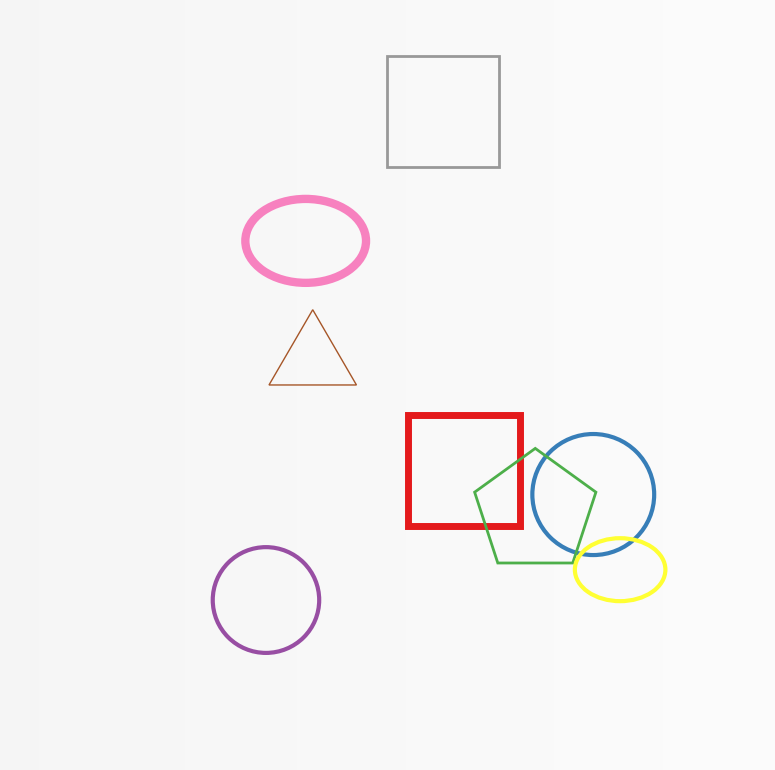[{"shape": "square", "thickness": 2.5, "radius": 0.36, "center": [0.599, 0.389]}, {"shape": "circle", "thickness": 1.5, "radius": 0.39, "center": [0.766, 0.358]}, {"shape": "pentagon", "thickness": 1, "radius": 0.41, "center": [0.691, 0.335]}, {"shape": "circle", "thickness": 1.5, "radius": 0.34, "center": [0.343, 0.221]}, {"shape": "oval", "thickness": 1.5, "radius": 0.29, "center": [0.8, 0.26]}, {"shape": "triangle", "thickness": 0.5, "radius": 0.33, "center": [0.404, 0.533]}, {"shape": "oval", "thickness": 3, "radius": 0.39, "center": [0.394, 0.687]}, {"shape": "square", "thickness": 1, "radius": 0.36, "center": [0.572, 0.855]}]